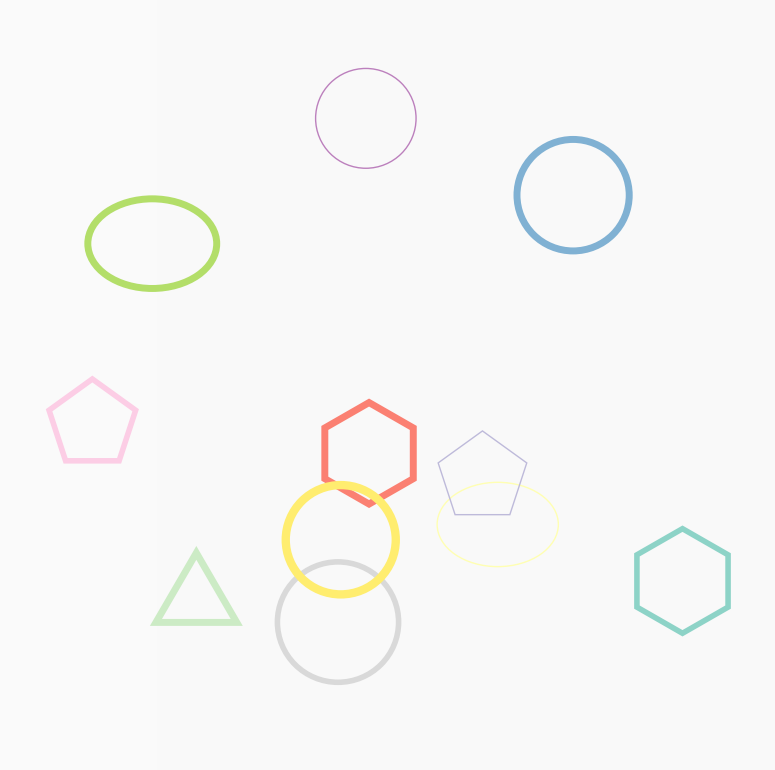[{"shape": "hexagon", "thickness": 2, "radius": 0.34, "center": [0.881, 0.245]}, {"shape": "oval", "thickness": 0.5, "radius": 0.39, "center": [0.642, 0.319]}, {"shape": "pentagon", "thickness": 0.5, "radius": 0.3, "center": [0.623, 0.38]}, {"shape": "hexagon", "thickness": 2.5, "radius": 0.33, "center": [0.476, 0.411]}, {"shape": "circle", "thickness": 2.5, "radius": 0.36, "center": [0.739, 0.747]}, {"shape": "oval", "thickness": 2.5, "radius": 0.42, "center": [0.196, 0.684]}, {"shape": "pentagon", "thickness": 2, "radius": 0.29, "center": [0.119, 0.449]}, {"shape": "circle", "thickness": 2, "radius": 0.39, "center": [0.436, 0.192]}, {"shape": "circle", "thickness": 0.5, "radius": 0.32, "center": [0.472, 0.846]}, {"shape": "triangle", "thickness": 2.5, "radius": 0.3, "center": [0.253, 0.222]}, {"shape": "circle", "thickness": 3, "radius": 0.35, "center": [0.44, 0.299]}]